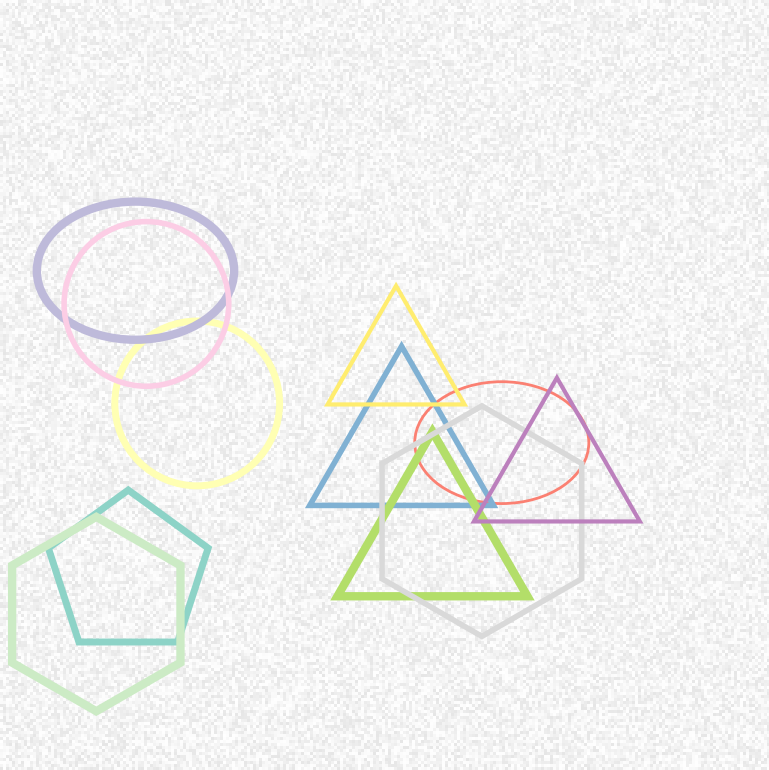[{"shape": "pentagon", "thickness": 2.5, "radius": 0.55, "center": [0.167, 0.254]}, {"shape": "circle", "thickness": 2.5, "radius": 0.54, "center": [0.256, 0.476]}, {"shape": "oval", "thickness": 3, "radius": 0.64, "center": [0.176, 0.648]}, {"shape": "oval", "thickness": 1, "radius": 0.57, "center": [0.652, 0.425]}, {"shape": "triangle", "thickness": 2, "radius": 0.69, "center": [0.522, 0.412]}, {"shape": "triangle", "thickness": 3, "radius": 0.71, "center": [0.562, 0.297]}, {"shape": "circle", "thickness": 2, "radius": 0.53, "center": [0.19, 0.605]}, {"shape": "hexagon", "thickness": 2, "radius": 0.75, "center": [0.626, 0.323]}, {"shape": "triangle", "thickness": 1.5, "radius": 0.62, "center": [0.723, 0.385]}, {"shape": "hexagon", "thickness": 3, "radius": 0.63, "center": [0.125, 0.203]}, {"shape": "triangle", "thickness": 1.5, "radius": 0.51, "center": [0.514, 0.526]}]